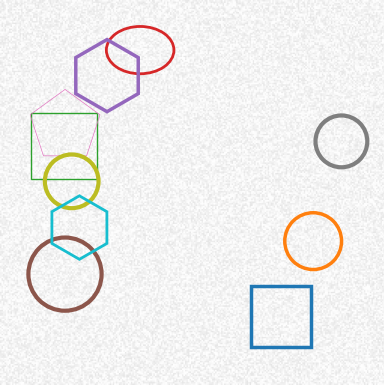[{"shape": "square", "thickness": 2.5, "radius": 0.39, "center": [0.73, 0.178]}, {"shape": "circle", "thickness": 2.5, "radius": 0.37, "center": [0.813, 0.374]}, {"shape": "square", "thickness": 1, "radius": 0.43, "center": [0.167, 0.621]}, {"shape": "oval", "thickness": 2, "radius": 0.44, "center": [0.364, 0.87]}, {"shape": "hexagon", "thickness": 2.5, "radius": 0.47, "center": [0.278, 0.804]}, {"shape": "circle", "thickness": 3, "radius": 0.48, "center": [0.169, 0.288]}, {"shape": "pentagon", "thickness": 0.5, "radius": 0.48, "center": [0.169, 0.672]}, {"shape": "circle", "thickness": 3, "radius": 0.34, "center": [0.887, 0.633]}, {"shape": "circle", "thickness": 3, "radius": 0.35, "center": [0.186, 0.529]}, {"shape": "hexagon", "thickness": 2, "radius": 0.41, "center": [0.206, 0.409]}]